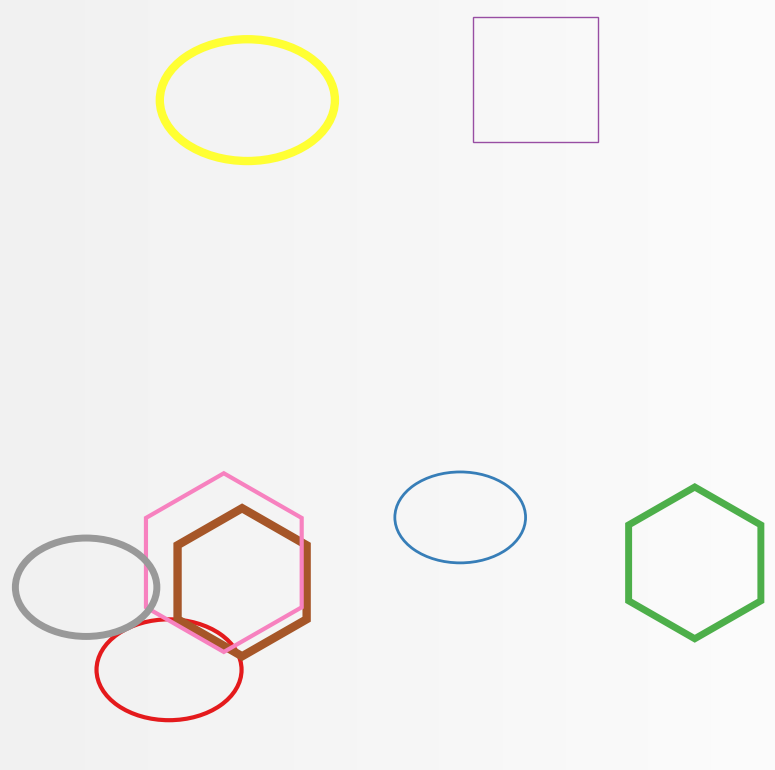[{"shape": "oval", "thickness": 1.5, "radius": 0.47, "center": [0.218, 0.13]}, {"shape": "oval", "thickness": 1, "radius": 0.42, "center": [0.594, 0.328]}, {"shape": "hexagon", "thickness": 2.5, "radius": 0.49, "center": [0.896, 0.269]}, {"shape": "square", "thickness": 0.5, "radius": 0.41, "center": [0.691, 0.897]}, {"shape": "oval", "thickness": 3, "radius": 0.56, "center": [0.319, 0.87]}, {"shape": "hexagon", "thickness": 3, "radius": 0.48, "center": [0.312, 0.244]}, {"shape": "hexagon", "thickness": 1.5, "radius": 0.58, "center": [0.289, 0.269]}, {"shape": "oval", "thickness": 2.5, "radius": 0.46, "center": [0.111, 0.237]}]